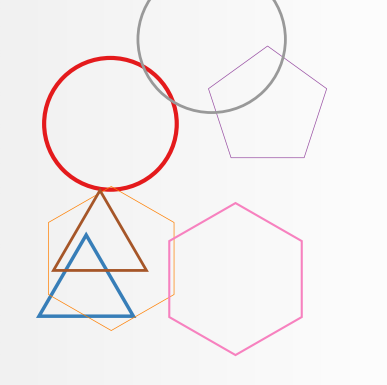[{"shape": "circle", "thickness": 3, "radius": 0.86, "center": [0.285, 0.678]}, {"shape": "triangle", "thickness": 2.5, "radius": 0.7, "center": [0.222, 0.249]}, {"shape": "pentagon", "thickness": 0.5, "radius": 0.8, "center": [0.691, 0.72]}, {"shape": "hexagon", "thickness": 0.5, "radius": 0.94, "center": [0.287, 0.329]}, {"shape": "triangle", "thickness": 2, "radius": 0.69, "center": [0.258, 0.367]}, {"shape": "hexagon", "thickness": 1.5, "radius": 0.99, "center": [0.608, 0.275]}, {"shape": "circle", "thickness": 2, "radius": 0.95, "center": [0.546, 0.898]}]